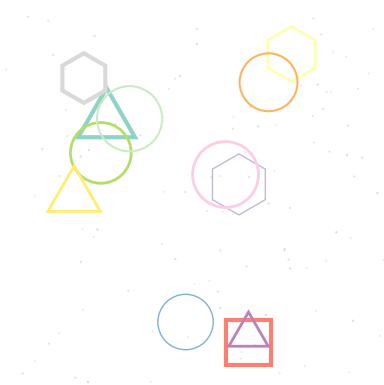[{"shape": "triangle", "thickness": 3, "radius": 0.43, "center": [0.277, 0.686]}, {"shape": "hexagon", "thickness": 2, "radius": 0.36, "center": [0.757, 0.86]}, {"shape": "hexagon", "thickness": 1, "radius": 0.4, "center": [0.621, 0.521]}, {"shape": "square", "thickness": 3, "radius": 0.29, "center": [0.646, 0.11]}, {"shape": "circle", "thickness": 1, "radius": 0.36, "center": [0.482, 0.164]}, {"shape": "circle", "thickness": 1.5, "radius": 0.38, "center": [0.697, 0.786]}, {"shape": "circle", "thickness": 2, "radius": 0.39, "center": [0.262, 0.603]}, {"shape": "circle", "thickness": 2, "radius": 0.43, "center": [0.586, 0.547]}, {"shape": "hexagon", "thickness": 3, "radius": 0.32, "center": [0.218, 0.797]}, {"shape": "triangle", "thickness": 2, "radius": 0.3, "center": [0.645, 0.13]}, {"shape": "circle", "thickness": 1.5, "radius": 0.42, "center": [0.337, 0.691]}, {"shape": "triangle", "thickness": 2, "radius": 0.39, "center": [0.192, 0.49]}]